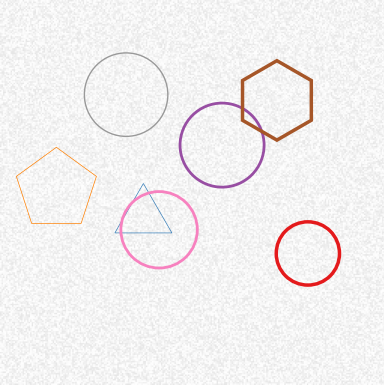[{"shape": "circle", "thickness": 2.5, "radius": 0.41, "center": [0.8, 0.342]}, {"shape": "triangle", "thickness": 0.5, "radius": 0.43, "center": [0.372, 0.438]}, {"shape": "circle", "thickness": 2, "radius": 0.55, "center": [0.577, 0.623]}, {"shape": "pentagon", "thickness": 0.5, "radius": 0.55, "center": [0.146, 0.508]}, {"shape": "hexagon", "thickness": 2.5, "radius": 0.52, "center": [0.719, 0.739]}, {"shape": "circle", "thickness": 2, "radius": 0.5, "center": [0.413, 0.403]}, {"shape": "circle", "thickness": 1, "radius": 0.54, "center": [0.328, 0.754]}]